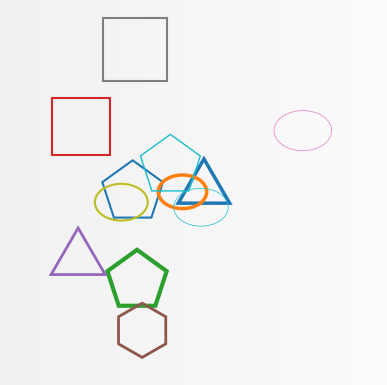[{"shape": "pentagon", "thickness": 1.5, "radius": 0.41, "center": [0.342, 0.501]}, {"shape": "triangle", "thickness": 2.5, "radius": 0.38, "center": [0.526, 0.511]}, {"shape": "oval", "thickness": 2.5, "radius": 0.31, "center": [0.471, 0.502]}, {"shape": "pentagon", "thickness": 3, "radius": 0.4, "center": [0.354, 0.271]}, {"shape": "square", "thickness": 1.5, "radius": 0.37, "center": [0.209, 0.672]}, {"shape": "triangle", "thickness": 2, "radius": 0.4, "center": [0.202, 0.327]}, {"shape": "hexagon", "thickness": 2, "radius": 0.35, "center": [0.367, 0.142]}, {"shape": "oval", "thickness": 0.5, "radius": 0.37, "center": [0.781, 0.661]}, {"shape": "square", "thickness": 1.5, "radius": 0.41, "center": [0.348, 0.871]}, {"shape": "oval", "thickness": 1.5, "radius": 0.34, "center": [0.313, 0.475]}, {"shape": "pentagon", "thickness": 1, "radius": 0.41, "center": [0.44, 0.57]}, {"shape": "oval", "thickness": 0.5, "radius": 0.35, "center": [0.519, 0.462]}]